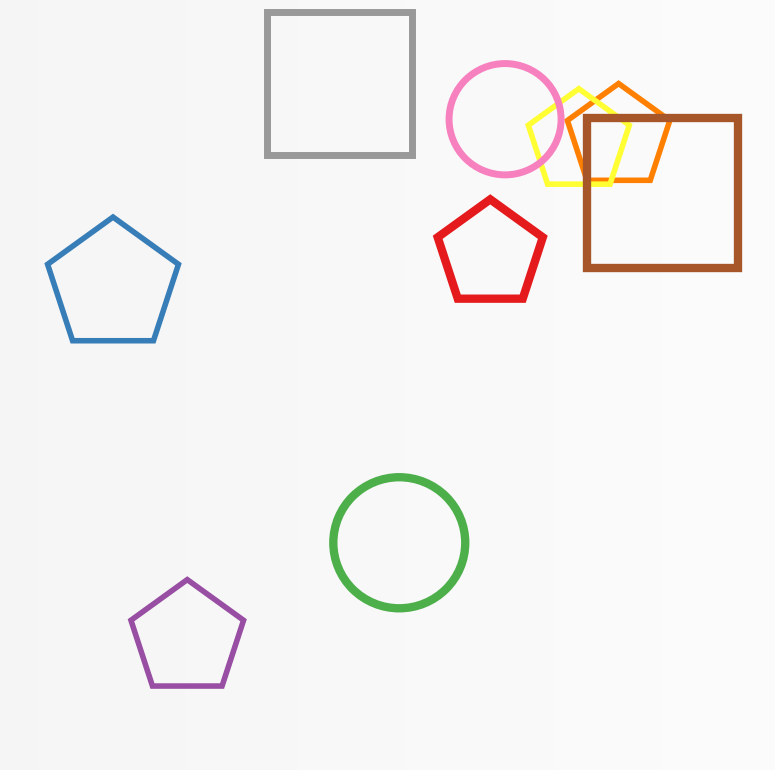[{"shape": "pentagon", "thickness": 3, "radius": 0.36, "center": [0.633, 0.67]}, {"shape": "pentagon", "thickness": 2, "radius": 0.44, "center": [0.146, 0.629]}, {"shape": "circle", "thickness": 3, "radius": 0.43, "center": [0.515, 0.295]}, {"shape": "pentagon", "thickness": 2, "radius": 0.38, "center": [0.242, 0.171]}, {"shape": "pentagon", "thickness": 2, "radius": 0.35, "center": [0.798, 0.822]}, {"shape": "pentagon", "thickness": 2, "radius": 0.34, "center": [0.747, 0.816]}, {"shape": "square", "thickness": 3, "radius": 0.49, "center": [0.855, 0.749]}, {"shape": "circle", "thickness": 2.5, "radius": 0.36, "center": [0.652, 0.845]}, {"shape": "square", "thickness": 2.5, "radius": 0.46, "center": [0.438, 0.891]}]